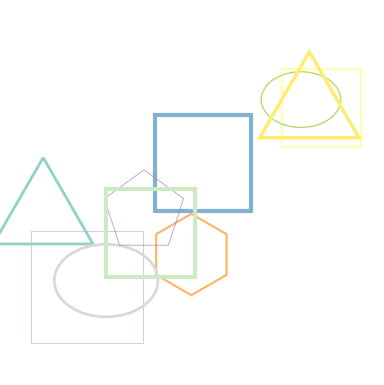[{"shape": "triangle", "thickness": 2, "radius": 0.75, "center": [0.112, 0.441]}, {"shape": "square", "thickness": 1.5, "radius": 0.51, "center": [0.836, 0.719]}, {"shape": "square", "thickness": 0.5, "radius": 0.73, "center": [0.226, 0.254]}, {"shape": "square", "thickness": 3, "radius": 0.62, "center": [0.527, 0.576]}, {"shape": "hexagon", "thickness": 1.5, "radius": 0.53, "center": [0.497, 0.339]}, {"shape": "oval", "thickness": 1, "radius": 0.52, "center": [0.782, 0.741]}, {"shape": "oval", "thickness": 2, "radius": 0.67, "center": [0.276, 0.271]}, {"shape": "pentagon", "thickness": 0.5, "radius": 0.54, "center": [0.374, 0.451]}, {"shape": "square", "thickness": 3, "radius": 0.58, "center": [0.39, 0.395]}, {"shape": "triangle", "thickness": 2.5, "radius": 0.74, "center": [0.804, 0.717]}]